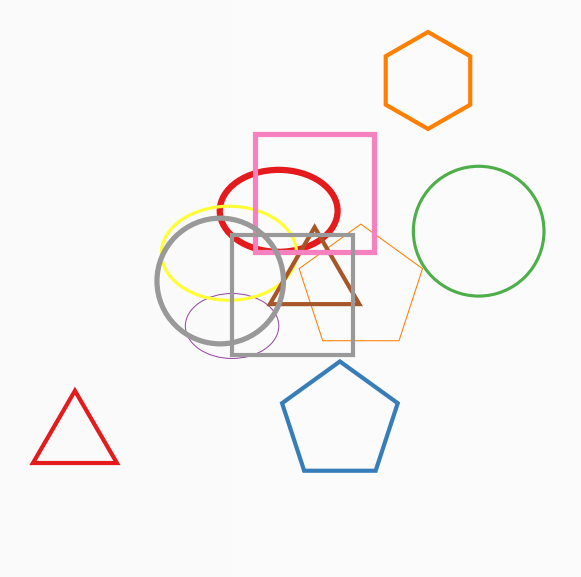[{"shape": "oval", "thickness": 3, "radius": 0.51, "center": [0.479, 0.634]}, {"shape": "triangle", "thickness": 2, "radius": 0.42, "center": [0.129, 0.239]}, {"shape": "pentagon", "thickness": 2, "radius": 0.52, "center": [0.585, 0.269]}, {"shape": "circle", "thickness": 1.5, "radius": 0.56, "center": [0.824, 0.599]}, {"shape": "oval", "thickness": 0.5, "radius": 0.4, "center": [0.399, 0.435]}, {"shape": "hexagon", "thickness": 2, "radius": 0.42, "center": [0.736, 0.86]}, {"shape": "pentagon", "thickness": 0.5, "radius": 0.56, "center": [0.621, 0.499]}, {"shape": "oval", "thickness": 1.5, "radius": 0.58, "center": [0.394, 0.561]}, {"shape": "triangle", "thickness": 2, "radius": 0.44, "center": [0.541, 0.517]}, {"shape": "square", "thickness": 2.5, "radius": 0.51, "center": [0.541, 0.665]}, {"shape": "circle", "thickness": 2.5, "radius": 0.54, "center": [0.379, 0.513]}, {"shape": "square", "thickness": 2, "radius": 0.52, "center": [0.503, 0.488]}]